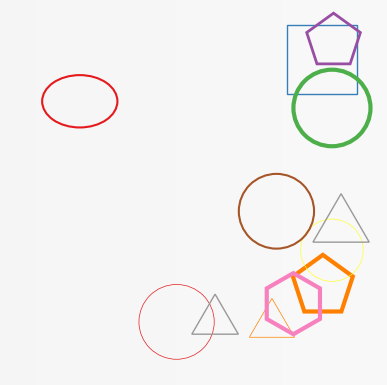[{"shape": "oval", "thickness": 1.5, "radius": 0.49, "center": [0.206, 0.737]}, {"shape": "circle", "thickness": 0.5, "radius": 0.49, "center": [0.456, 0.164]}, {"shape": "square", "thickness": 1, "radius": 0.45, "center": [0.831, 0.845]}, {"shape": "circle", "thickness": 3, "radius": 0.5, "center": [0.857, 0.72]}, {"shape": "pentagon", "thickness": 2, "radius": 0.36, "center": [0.861, 0.893]}, {"shape": "triangle", "thickness": 0.5, "radius": 0.34, "center": [0.702, 0.158]}, {"shape": "pentagon", "thickness": 3, "radius": 0.41, "center": [0.833, 0.257]}, {"shape": "circle", "thickness": 0.5, "radius": 0.4, "center": [0.857, 0.35]}, {"shape": "circle", "thickness": 1.5, "radius": 0.49, "center": [0.713, 0.451]}, {"shape": "hexagon", "thickness": 3, "radius": 0.4, "center": [0.757, 0.211]}, {"shape": "triangle", "thickness": 1, "radius": 0.42, "center": [0.88, 0.413]}, {"shape": "triangle", "thickness": 1, "radius": 0.35, "center": [0.555, 0.167]}]